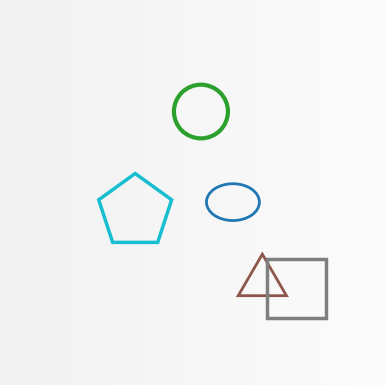[{"shape": "oval", "thickness": 2, "radius": 0.34, "center": [0.601, 0.475]}, {"shape": "circle", "thickness": 3, "radius": 0.35, "center": [0.519, 0.71]}, {"shape": "triangle", "thickness": 2, "radius": 0.36, "center": [0.677, 0.268]}, {"shape": "square", "thickness": 2.5, "radius": 0.38, "center": [0.765, 0.249]}, {"shape": "pentagon", "thickness": 2.5, "radius": 0.49, "center": [0.349, 0.45]}]